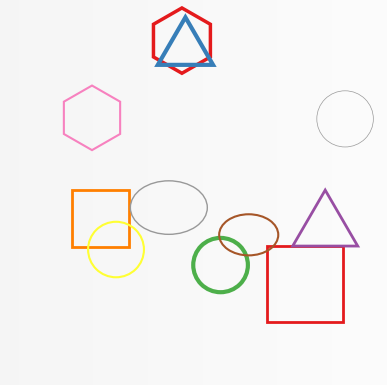[{"shape": "hexagon", "thickness": 2.5, "radius": 0.42, "center": [0.469, 0.895]}, {"shape": "square", "thickness": 2, "radius": 0.49, "center": [0.786, 0.262]}, {"shape": "triangle", "thickness": 3, "radius": 0.41, "center": [0.479, 0.873]}, {"shape": "circle", "thickness": 3, "radius": 0.35, "center": [0.569, 0.312]}, {"shape": "triangle", "thickness": 2, "radius": 0.48, "center": [0.839, 0.409]}, {"shape": "square", "thickness": 2, "radius": 0.37, "center": [0.258, 0.432]}, {"shape": "circle", "thickness": 1.5, "radius": 0.36, "center": [0.299, 0.352]}, {"shape": "oval", "thickness": 1.5, "radius": 0.38, "center": [0.642, 0.39]}, {"shape": "hexagon", "thickness": 1.5, "radius": 0.42, "center": [0.237, 0.694]}, {"shape": "circle", "thickness": 0.5, "radius": 0.36, "center": [0.891, 0.691]}, {"shape": "oval", "thickness": 1, "radius": 0.5, "center": [0.436, 0.461]}]